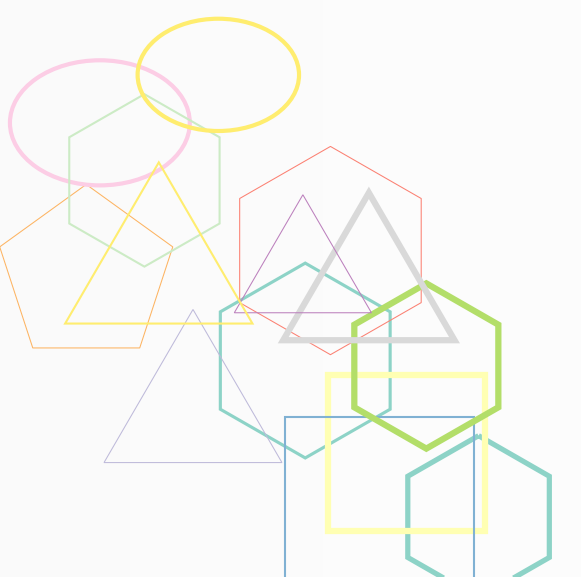[{"shape": "hexagon", "thickness": 1.5, "radius": 0.84, "center": [0.525, 0.375]}, {"shape": "hexagon", "thickness": 2.5, "radius": 0.7, "center": [0.823, 0.104]}, {"shape": "square", "thickness": 3, "radius": 0.68, "center": [0.699, 0.215]}, {"shape": "triangle", "thickness": 0.5, "radius": 0.88, "center": [0.332, 0.287]}, {"shape": "hexagon", "thickness": 0.5, "radius": 0.9, "center": [0.568, 0.565]}, {"shape": "square", "thickness": 1, "radius": 0.81, "center": [0.653, 0.114]}, {"shape": "pentagon", "thickness": 0.5, "radius": 0.78, "center": [0.148, 0.523]}, {"shape": "hexagon", "thickness": 3, "radius": 0.72, "center": [0.733, 0.365]}, {"shape": "oval", "thickness": 2, "radius": 0.77, "center": [0.172, 0.786]}, {"shape": "triangle", "thickness": 3, "radius": 0.85, "center": [0.635, 0.495]}, {"shape": "triangle", "thickness": 0.5, "radius": 0.68, "center": [0.521, 0.526]}, {"shape": "hexagon", "thickness": 1, "radius": 0.75, "center": [0.248, 0.687]}, {"shape": "triangle", "thickness": 1, "radius": 0.93, "center": [0.273, 0.532]}, {"shape": "oval", "thickness": 2, "radius": 0.69, "center": [0.376, 0.869]}]